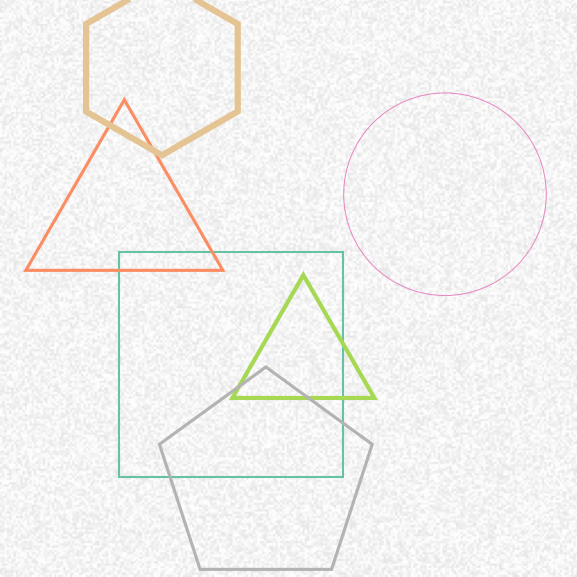[{"shape": "square", "thickness": 1, "radius": 0.97, "center": [0.4, 0.368]}, {"shape": "triangle", "thickness": 1.5, "radius": 0.98, "center": [0.215, 0.629]}, {"shape": "circle", "thickness": 0.5, "radius": 0.88, "center": [0.771, 0.663]}, {"shape": "triangle", "thickness": 2, "radius": 0.71, "center": [0.525, 0.381]}, {"shape": "hexagon", "thickness": 3, "radius": 0.76, "center": [0.28, 0.882]}, {"shape": "pentagon", "thickness": 1.5, "radius": 0.97, "center": [0.46, 0.17]}]